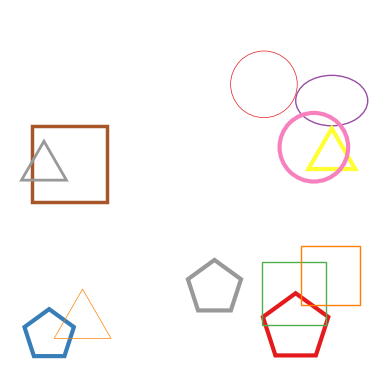[{"shape": "circle", "thickness": 0.5, "radius": 0.43, "center": [0.686, 0.781]}, {"shape": "pentagon", "thickness": 3, "radius": 0.45, "center": [0.768, 0.149]}, {"shape": "pentagon", "thickness": 3, "radius": 0.34, "center": [0.128, 0.13]}, {"shape": "square", "thickness": 1, "radius": 0.41, "center": [0.763, 0.238]}, {"shape": "oval", "thickness": 1, "radius": 0.47, "center": [0.862, 0.739]}, {"shape": "square", "thickness": 1, "radius": 0.38, "center": [0.859, 0.285]}, {"shape": "triangle", "thickness": 0.5, "radius": 0.43, "center": [0.214, 0.164]}, {"shape": "triangle", "thickness": 3, "radius": 0.35, "center": [0.862, 0.596]}, {"shape": "square", "thickness": 2.5, "radius": 0.49, "center": [0.181, 0.574]}, {"shape": "circle", "thickness": 3, "radius": 0.45, "center": [0.815, 0.618]}, {"shape": "pentagon", "thickness": 3, "radius": 0.36, "center": [0.557, 0.252]}, {"shape": "triangle", "thickness": 2, "radius": 0.34, "center": [0.114, 0.566]}]